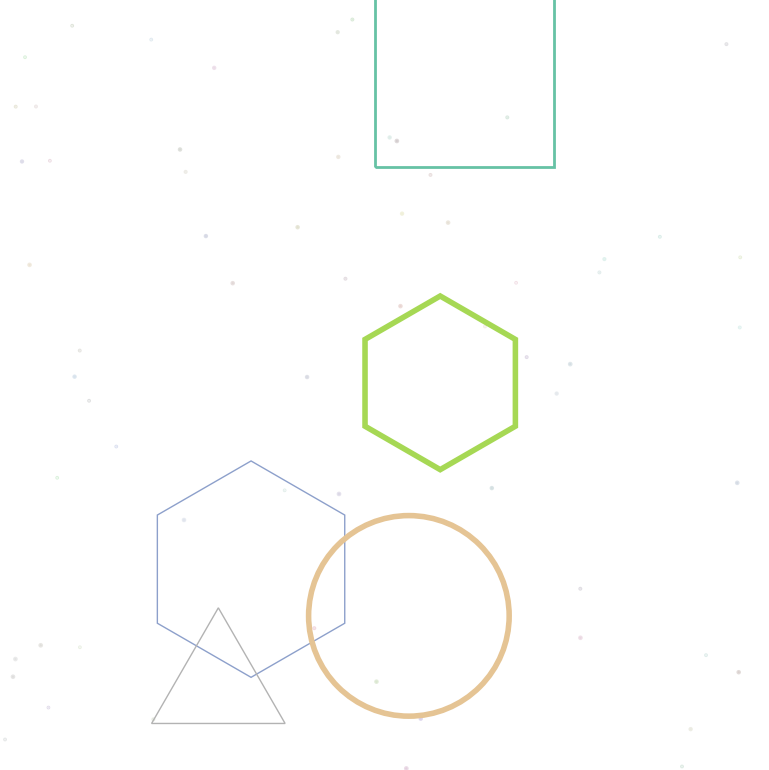[{"shape": "square", "thickness": 1, "radius": 0.58, "center": [0.604, 0.899]}, {"shape": "hexagon", "thickness": 0.5, "radius": 0.7, "center": [0.326, 0.261]}, {"shape": "hexagon", "thickness": 2, "radius": 0.56, "center": [0.572, 0.503]}, {"shape": "circle", "thickness": 2, "radius": 0.65, "center": [0.531, 0.2]}, {"shape": "triangle", "thickness": 0.5, "radius": 0.5, "center": [0.284, 0.11]}]